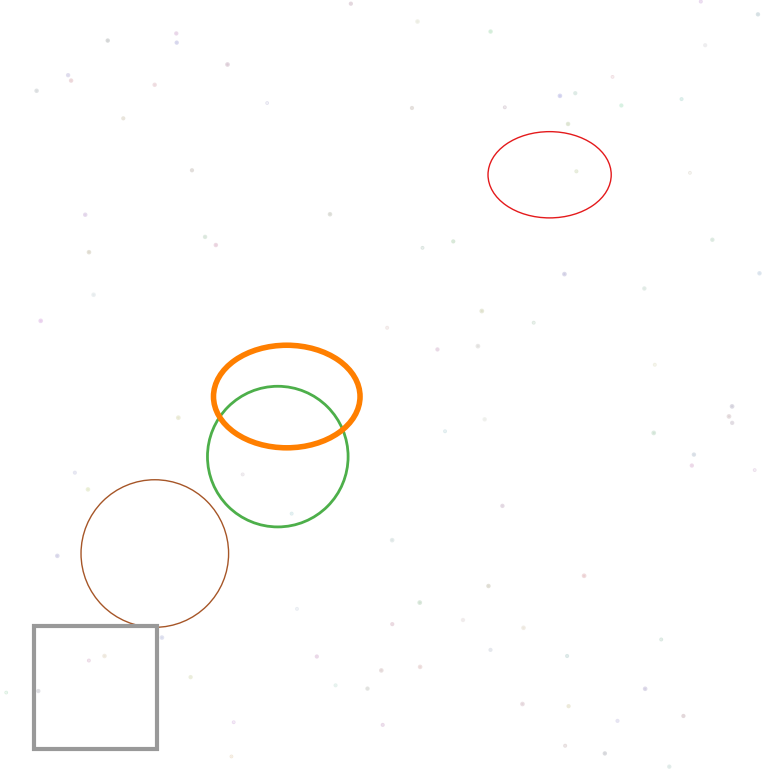[{"shape": "oval", "thickness": 0.5, "radius": 0.4, "center": [0.714, 0.773]}, {"shape": "circle", "thickness": 1, "radius": 0.46, "center": [0.361, 0.407]}, {"shape": "oval", "thickness": 2, "radius": 0.48, "center": [0.372, 0.485]}, {"shape": "circle", "thickness": 0.5, "radius": 0.48, "center": [0.201, 0.281]}, {"shape": "square", "thickness": 1.5, "radius": 0.4, "center": [0.124, 0.107]}]